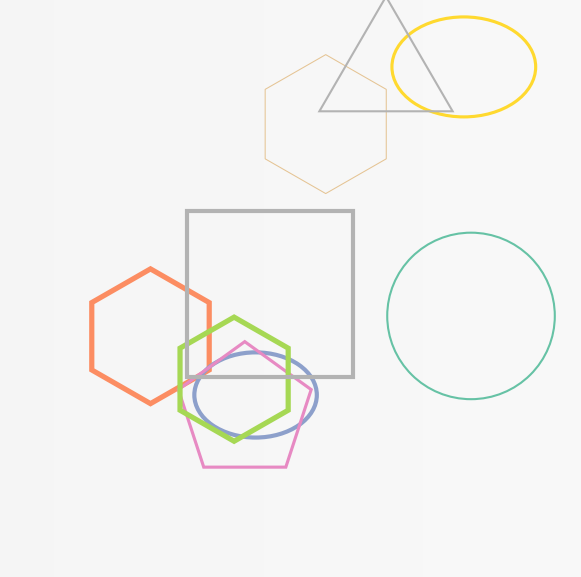[{"shape": "circle", "thickness": 1, "radius": 0.72, "center": [0.81, 0.452]}, {"shape": "hexagon", "thickness": 2.5, "radius": 0.58, "center": [0.259, 0.417]}, {"shape": "oval", "thickness": 2, "radius": 0.53, "center": [0.44, 0.315]}, {"shape": "pentagon", "thickness": 1.5, "radius": 0.6, "center": [0.421, 0.287]}, {"shape": "hexagon", "thickness": 2.5, "radius": 0.54, "center": [0.403, 0.343]}, {"shape": "oval", "thickness": 1.5, "radius": 0.62, "center": [0.798, 0.883]}, {"shape": "hexagon", "thickness": 0.5, "radius": 0.6, "center": [0.56, 0.784]}, {"shape": "triangle", "thickness": 1, "radius": 0.66, "center": [0.664, 0.873]}, {"shape": "square", "thickness": 2, "radius": 0.72, "center": [0.465, 0.49]}]